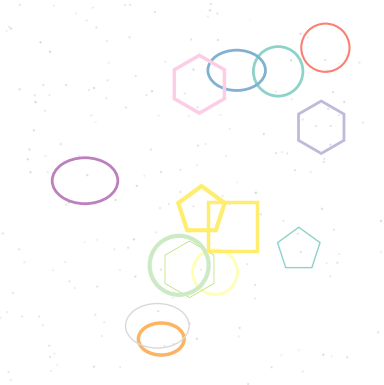[{"shape": "circle", "thickness": 2, "radius": 0.32, "center": [0.722, 0.815]}, {"shape": "pentagon", "thickness": 1, "radius": 0.29, "center": [0.776, 0.352]}, {"shape": "circle", "thickness": 2, "radius": 0.29, "center": [0.559, 0.293]}, {"shape": "hexagon", "thickness": 2, "radius": 0.34, "center": [0.834, 0.67]}, {"shape": "circle", "thickness": 1.5, "radius": 0.31, "center": [0.845, 0.876]}, {"shape": "oval", "thickness": 2, "radius": 0.37, "center": [0.615, 0.817]}, {"shape": "oval", "thickness": 2.5, "radius": 0.3, "center": [0.419, 0.119]}, {"shape": "hexagon", "thickness": 0.5, "radius": 0.37, "center": [0.492, 0.3]}, {"shape": "hexagon", "thickness": 2.5, "radius": 0.38, "center": [0.518, 0.781]}, {"shape": "oval", "thickness": 1, "radius": 0.41, "center": [0.409, 0.154]}, {"shape": "oval", "thickness": 2, "radius": 0.43, "center": [0.221, 0.531]}, {"shape": "circle", "thickness": 3, "radius": 0.38, "center": [0.465, 0.311]}, {"shape": "pentagon", "thickness": 3, "radius": 0.32, "center": [0.523, 0.453]}, {"shape": "square", "thickness": 2.5, "radius": 0.32, "center": [0.605, 0.411]}]